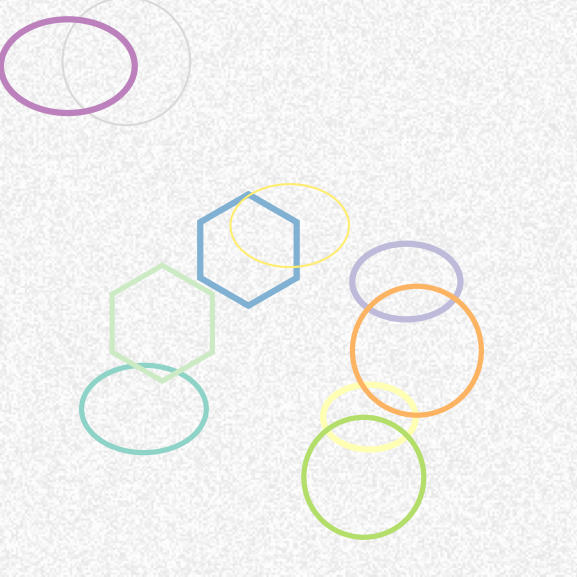[{"shape": "oval", "thickness": 2.5, "radius": 0.54, "center": [0.249, 0.291]}, {"shape": "oval", "thickness": 3, "radius": 0.4, "center": [0.64, 0.277]}, {"shape": "oval", "thickness": 3, "radius": 0.47, "center": [0.704, 0.512]}, {"shape": "hexagon", "thickness": 3, "radius": 0.48, "center": [0.43, 0.566]}, {"shape": "circle", "thickness": 2.5, "radius": 0.56, "center": [0.722, 0.392]}, {"shape": "circle", "thickness": 2.5, "radius": 0.52, "center": [0.63, 0.173]}, {"shape": "circle", "thickness": 1, "radius": 0.55, "center": [0.219, 0.893]}, {"shape": "oval", "thickness": 3, "radius": 0.58, "center": [0.117, 0.885]}, {"shape": "hexagon", "thickness": 2.5, "radius": 0.5, "center": [0.281, 0.44]}, {"shape": "oval", "thickness": 1, "radius": 0.51, "center": [0.502, 0.608]}]